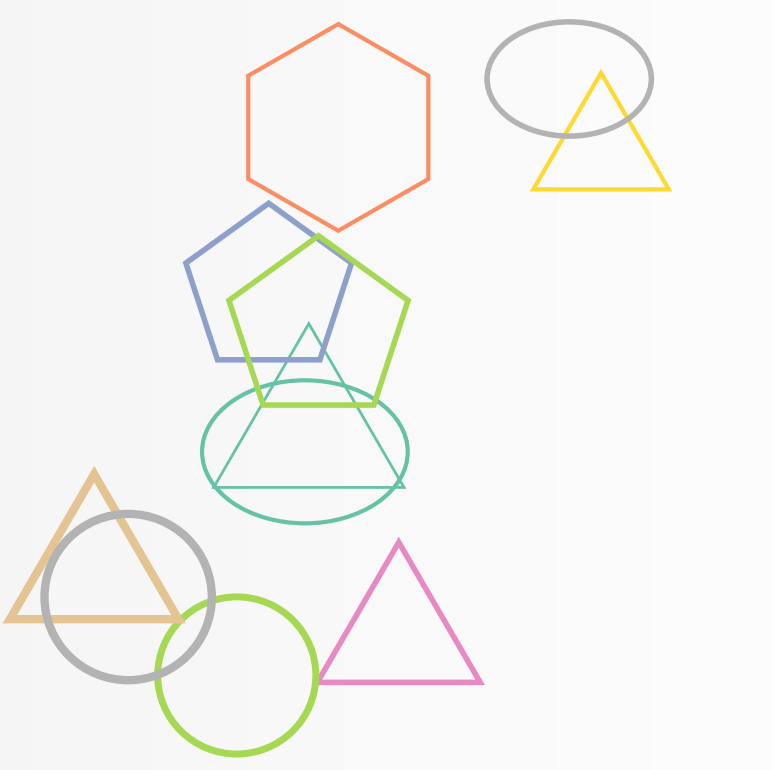[{"shape": "oval", "thickness": 1.5, "radius": 0.66, "center": [0.393, 0.413]}, {"shape": "triangle", "thickness": 1, "radius": 0.71, "center": [0.398, 0.438]}, {"shape": "hexagon", "thickness": 1.5, "radius": 0.67, "center": [0.437, 0.835]}, {"shape": "pentagon", "thickness": 2, "radius": 0.56, "center": [0.347, 0.624]}, {"shape": "triangle", "thickness": 2, "radius": 0.61, "center": [0.515, 0.174]}, {"shape": "circle", "thickness": 2.5, "radius": 0.51, "center": [0.306, 0.123]}, {"shape": "pentagon", "thickness": 2, "radius": 0.61, "center": [0.411, 0.572]}, {"shape": "triangle", "thickness": 1.5, "radius": 0.5, "center": [0.776, 0.805]}, {"shape": "triangle", "thickness": 3, "radius": 0.63, "center": [0.122, 0.259]}, {"shape": "oval", "thickness": 2, "radius": 0.53, "center": [0.734, 0.897]}, {"shape": "circle", "thickness": 3, "radius": 0.54, "center": [0.165, 0.225]}]